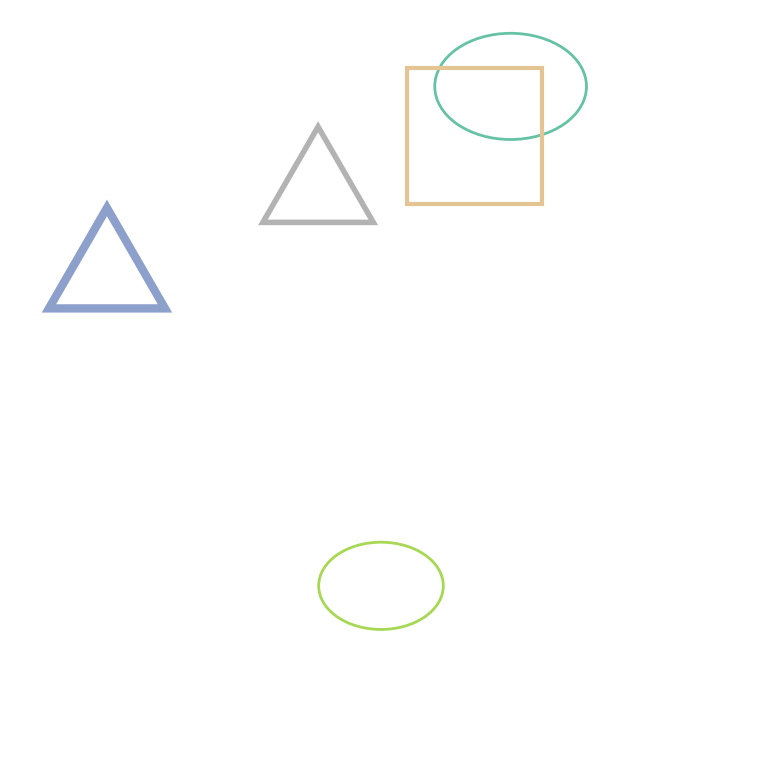[{"shape": "oval", "thickness": 1, "radius": 0.49, "center": [0.663, 0.888]}, {"shape": "triangle", "thickness": 3, "radius": 0.44, "center": [0.139, 0.643]}, {"shape": "oval", "thickness": 1, "radius": 0.4, "center": [0.495, 0.239]}, {"shape": "square", "thickness": 1.5, "radius": 0.44, "center": [0.616, 0.823]}, {"shape": "triangle", "thickness": 2, "radius": 0.41, "center": [0.413, 0.753]}]